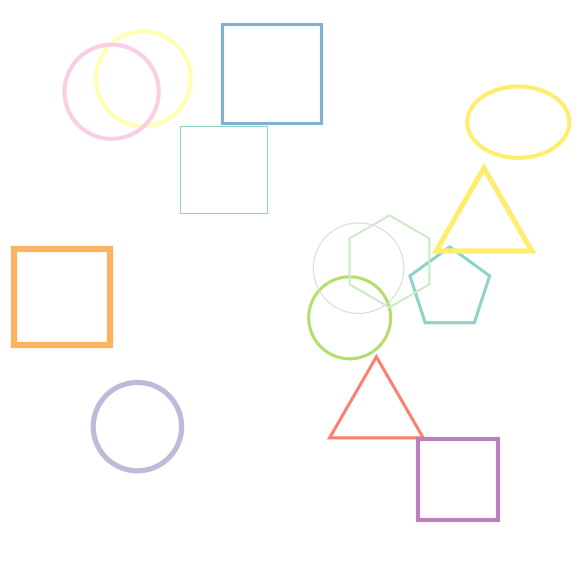[{"shape": "pentagon", "thickness": 1.5, "radius": 0.36, "center": [0.779, 0.499]}, {"shape": "square", "thickness": 0.5, "radius": 0.37, "center": [0.387, 0.705]}, {"shape": "circle", "thickness": 2, "radius": 0.41, "center": [0.248, 0.863]}, {"shape": "circle", "thickness": 2.5, "radius": 0.38, "center": [0.238, 0.26]}, {"shape": "triangle", "thickness": 1.5, "radius": 0.47, "center": [0.652, 0.288]}, {"shape": "square", "thickness": 1.5, "radius": 0.43, "center": [0.47, 0.872]}, {"shape": "square", "thickness": 3, "radius": 0.42, "center": [0.107, 0.485]}, {"shape": "circle", "thickness": 1.5, "radius": 0.35, "center": [0.606, 0.449]}, {"shape": "circle", "thickness": 2, "radius": 0.41, "center": [0.193, 0.84]}, {"shape": "circle", "thickness": 0.5, "radius": 0.39, "center": [0.621, 0.535]}, {"shape": "square", "thickness": 2, "radius": 0.35, "center": [0.793, 0.169]}, {"shape": "hexagon", "thickness": 1, "radius": 0.4, "center": [0.674, 0.546]}, {"shape": "triangle", "thickness": 2.5, "radius": 0.48, "center": [0.838, 0.612]}, {"shape": "oval", "thickness": 2, "radius": 0.44, "center": [0.898, 0.788]}]